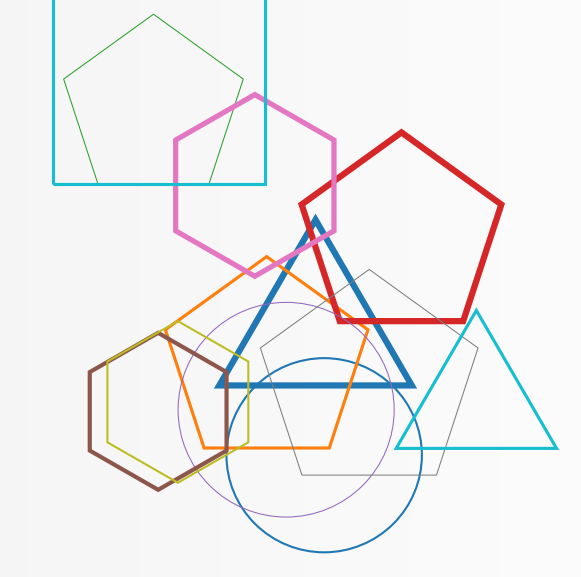[{"shape": "triangle", "thickness": 3, "radius": 0.96, "center": [0.543, 0.427]}, {"shape": "circle", "thickness": 1, "radius": 0.84, "center": [0.558, 0.211]}, {"shape": "pentagon", "thickness": 1.5, "radius": 0.92, "center": [0.459, 0.372]}, {"shape": "pentagon", "thickness": 0.5, "radius": 0.81, "center": [0.264, 0.812]}, {"shape": "pentagon", "thickness": 3, "radius": 0.9, "center": [0.691, 0.589]}, {"shape": "circle", "thickness": 0.5, "radius": 0.93, "center": [0.492, 0.29]}, {"shape": "hexagon", "thickness": 2, "radius": 0.68, "center": [0.272, 0.287]}, {"shape": "hexagon", "thickness": 2.5, "radius": 0.79, "center": [0.438, 0.678]}, {"shape": "pentagon", "thickness": 0.5, "radius": 0.98, "center": [0.635, 0.336]}, {"shape": "hexagon", "thickness": 1, "radius": 0.7, "center": [0.306, 0.303]}, {"shape": "triangle", "thickness": 1.5, "radius": 0.8, "center": [0.82, 0.302]}, {"shape": "square", "thickness": 1.5, "radius": 0.91, "center": [0.273, 0.864]}]